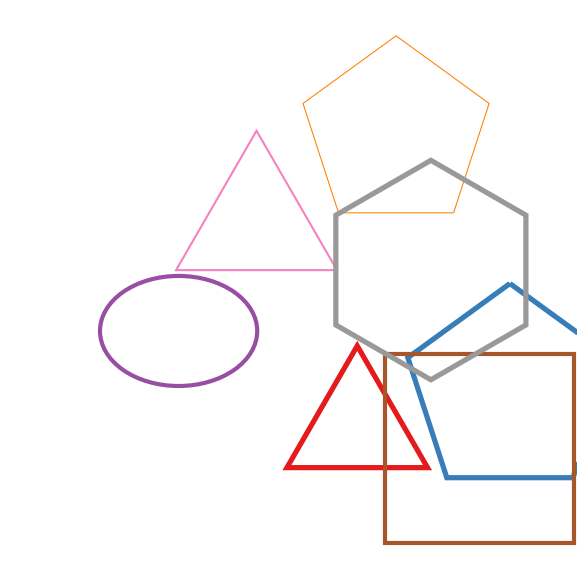[{"shape": "triangle", "thickness": 2.5, "radius": 0.7, "center": [0.619, 0.26]}, {"shape": "pentagon", "thickness": 2.5, "radius": 0.93, "center": [0.883, 0.322]}, {"shape": "oval", "thickness": 2, "radius": 0.68, "center": [0.309, 0.426]}, {"shape": "pentagon", "thickness": 0.5, "radius": 0.85, "center": [0.686, 0.768]}, {"shape": "square", "thickness": 2, "radius": 0.82, "center": [0.83, 0.222]}, {"shape": "triangle", "thickness": 1, "radius": 0.8, "center": [0.444, 0.612]}, {"shape": "hexagon", "thickness": 2.5, "radius": 0.95, "center": [0.746, 0.531]}]